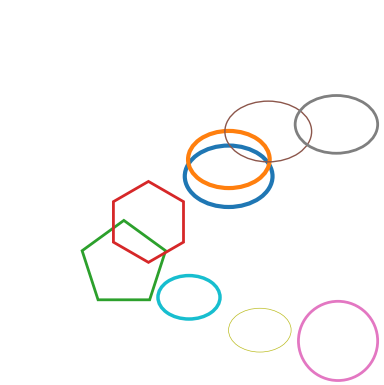[{"shape": "oval", "thickness": 3, "radius": 0.57, "center": [0.594, 0.542]}, {"shape": "oval", "thickness": 3, "radius": 0.53, "center": [0.594, 0.586]}, {"shape": "pentagon", "thickness": 2, "radius": 0.57, "center": [0.322, 0.314]}, {"shape": "hexagon", "thickness": 2, "radius": 0.53, "center": [0.386, 0.424]}, {"shape": "oval", "thickness": 1, "radius": 0.56, "center": [0.697, 0.658]}, {"shape": "circle", "thickness": 2, "radius": 0.51, "center": [0.878, 0.115]}, {"shape": "oval", "thickness": 2, "radius": 0.54, "center": [0.874, 0.677]}, {"shape": "oval", "thickness": 0.5, "radius": 0.41, "center": [0.675, 0.142]}, {"shape": "oval", "thickness": 2.5, "radius": 0.4, "center": [0.491, 0.228]}]